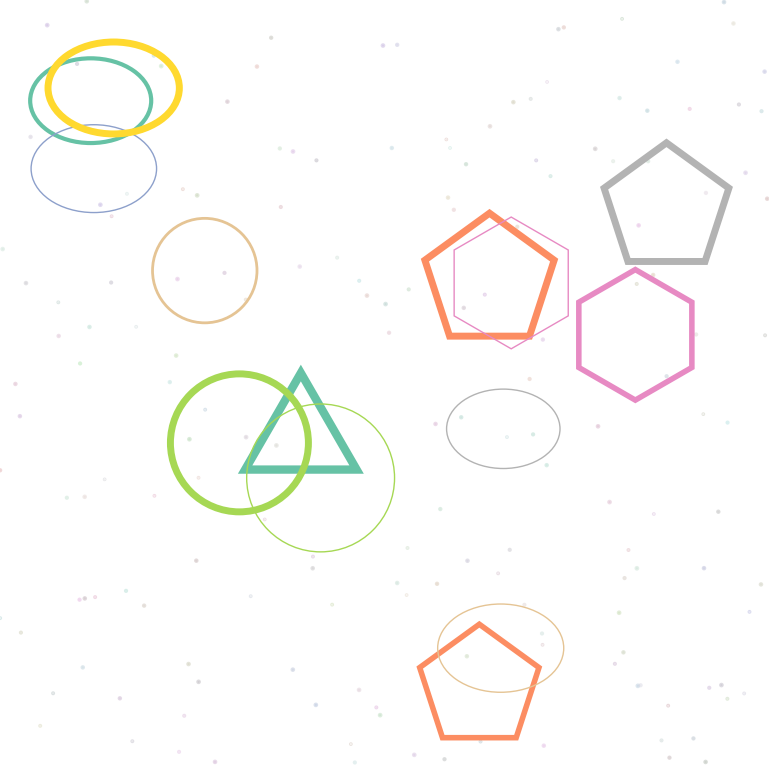[{"shape": "triangle", "thickness": 3, "radius": 0.42, "center": [0.391, 0.432]}, {"shape": "oval", "thickness": 1.5, "radius": 0.39, "center": [0.118, 0.869]}, {"shape": "pentagon", "thickness": 2.5, "radius": 0.44, "center": [0.636, 0.635]}, {"shape": "pentagon", "thickness": 2, "radius": 0.41, "center": [0.623, 0.108]}, {"shape": "oval", "thickness": 0.5, "radius": 0.41, "center": [0.122, 0.781]}, {"shape": "hexagon", "thickness": 2, "radius": 0.42, "center": [0.825, 0.565]}, {"shape": "hexagon", "thickness": 0.5, "radius": 0.43, "center": [0.664, 0.633]}, {"shape": "circle", "thickness": 2.5, "radius": 0.45, "center": [0.311, 0.425]}, {"shape": "circle", "thickness": 0.5, "radius": 0.48, "center": [0.416, 0.379]}, {"shape": "oval", "thickness": 2.5, "radius": 0.43, "center": [0.148, 0.886]}, {"shape": "circle", "thickness": 1, "radius": 0.34, "center": [0.266, 0.649]}, {"shape": "oval", "thickness": 0.5, "radius": 0.41, "center": [0.65, 0.158]}, {"shape": "oval", "thickness": 0.5, "radius": 0.37, "center": [0.654, 0.443]}, {"shape": "pentagon", "thickness": 2.5, "radius": 0.43, "center": [0.866, 0.729]}]